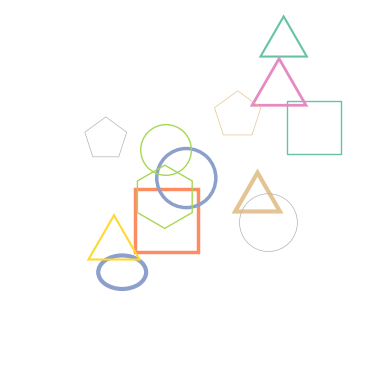[{"shape": "triangle", "thickness": 1.5, "radius": 0.35, "center": [0.737, 0.888]}, {"shape": "square", "thickness": 1, "radius": 0.35, "center": [0.816, 0.669]}, {"shape": "square", "thickness": 2.5, "radius": 0.41, "center": [0.432, 0.428]}, {"shape": "circle", "thickness": 2.5, "radius": 0.38, "center": [0.484, 0.538]}, {"shape": "oval", "thickness": 3, "radius": 0.31, "center": [0.317, 0.293]}, {"shape": "triangle", "thickness": 2, "radius": 0.4, "center": [0.725, 0.767]}, {"shape": "circle", "thickness": 1, "radius": 0.33, "center": [0.431, 0.61]}, {"shape": "hexagon", "thickness": 1, "radius": 0.41, "center": [0.428, 0.489]}, {"shape": "triangle", "thickness": 1.5, "radius": 0.38, "center": [0.296, 0.364]}, {"shape": "triangle", "thickness": 3, "radius": 0.34, "center": [0.669, 0.484]}, {"shape": "pentagon", "thickness": 0.5, "radius": 0.32, "center": [0.617, 0.701]}, {"shape": "pentagon", "thickness": 0.5, "radius": 0.29, "center": [0.275, 0.639]}, {"shape": "circle", "thickness": 0.5, "radius": 0.38, "center": [0.697, 0.422]}]